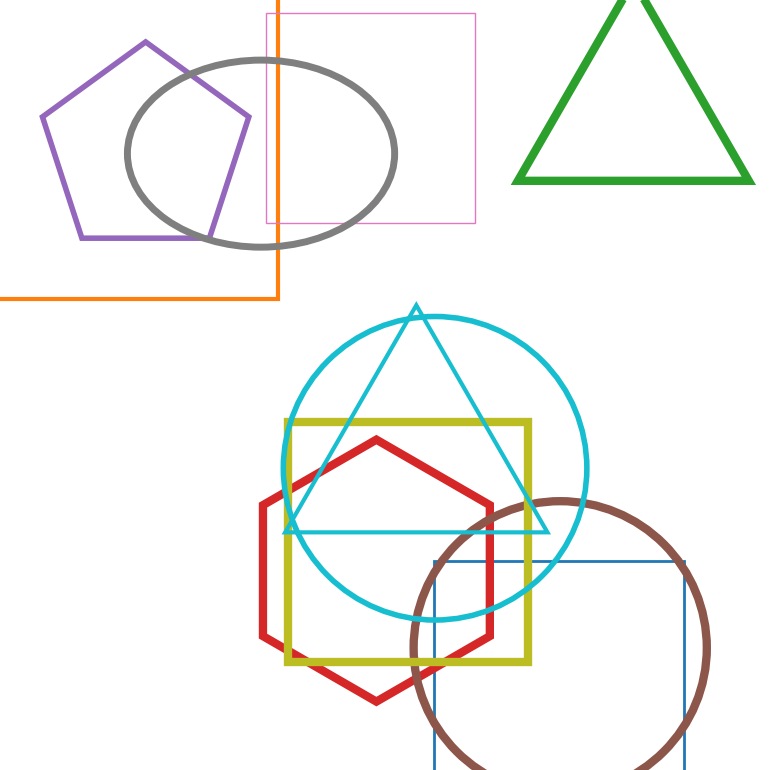[{"shape": "square", "thickness": 1, "radius": 0.81, "center": [0.726, 0.109]}, {"shape": "square", "thickness": 1.5, "radius": 0.98, "center": [0.164, 0.808]}, {"shape": "triangle", "thickness": 3, "radius": 0.87, "center": [0.823, 0.852]}, {"shape": "hexagon", "thickness": 3, "radius": 0.85, "center": [0.489, 0.259]}, {"shape": "pentagon", "thickness": 2, "radius": 0.7, "center": [0.189, 0.805]}, {"shape": "circle", "thickness": 3, "radius": 0.95, "center": [0.728, 0.159]}, {"shape": "square", "thickness": 0.5, "radius": 0.68, "center": [0.481, 0.847]}, {"shape": "oval", "thickness": 2.5, "radius": 0.87, "center": [0.339, 0.8]}, {"shape": "square", "thickness": 3, "radius": 0.78, "center": [0.53, 0.296]}, {"shape": "triangle", "thickness": 1.5, "radius": 0.98, "center": [0.541, 0.407]}, {"shape": "circle", "thickness": 2, "radius": 0.99, "center": [0.565, 0.392]}]